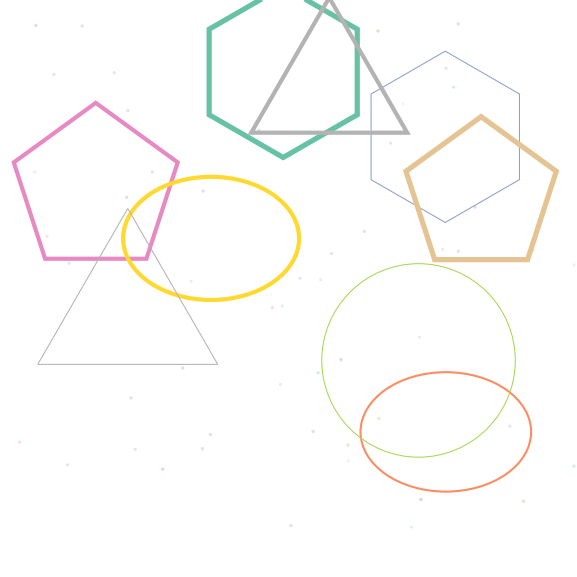[{"shape": "hexagon", "thickness": 2.5, "radius": 0.74, "center": [0.49, 0.874]}, {"shape": "oval", "thickness": 1, "radius": 0.74, "center": [0.772, 0.251]}, {"shape": "hexagon", "thickness": 0.5, "radius": 0.74, "center": [0.771, 0.762]}, {"shape": "pentagon", "thickness": 2, "radius": 0.75, "center": [0.166, 0.672]}, {"shape": "circle", "thickness": 0.5, "radius": 0.84, "center": [0.725, 0.375]}, {"shape": "oval", "thickness": 2, "radius": 0.76, "center": [0.366, 0.586]}, {"shape": "pentagon", "thickness": 2.5, "radius": 0.68, "center": [0.833, 0.66]}, {"shape": "triangle", "thickness": 2, "radius": 0.78, "center": [0.57, 0.847]}, {"shape": "triangle", "thickness": 0.5, "radius": 0.9, "center": [0.221, 0.458]}]